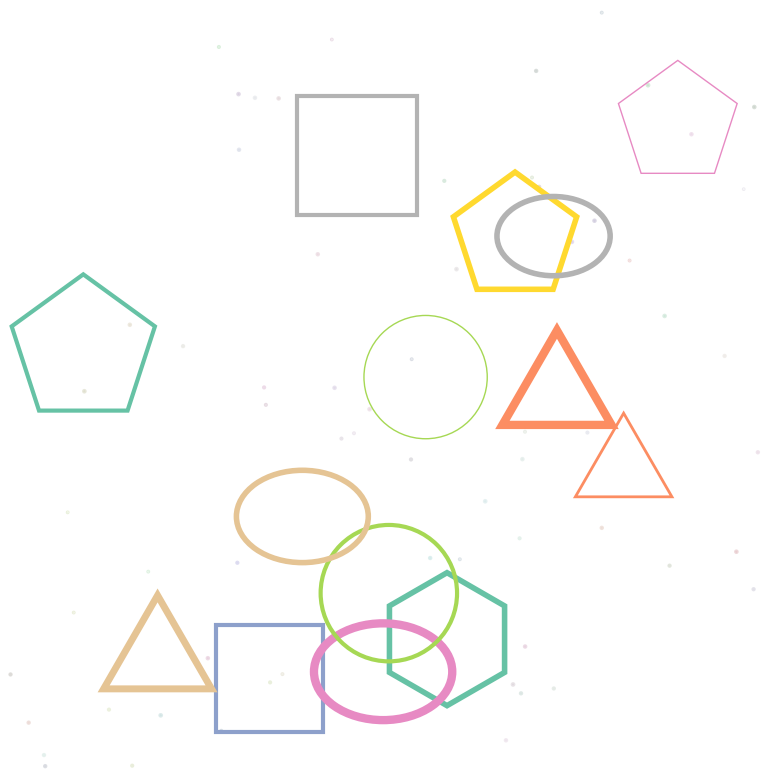[{"shape": "hexagon", "thickness": 2, "radius": 0.43, "center": [0.581, 0.17]}, {"shape": "pentagon", "thickness": 1.5, "radius": 0.49, "center": [0.108, 0.546]}, {"shape": "triangle", "thickness": 3, "radius": 0.41, "center": [0.723, 0.489]}, {"shape": "triangle", "thickness": 1, "radius": 0.36, "center": [0.81, 0.391]}, {"shape": "square", "thickness": 1.5, "radius": 0.35, "center": [0.35, 0.119]}, {"shape": "pentagon", "thickness": 0.5, "radius": 0.41, "center": [0.88, 0.84]}, {"shape": "oval", "thickness": 3, "radius": 0.45, "center": [0.498, 0.128]}, {"shape": "circle", "thickness": 1.5, "radius": 0.44, "center": [0.505, 0.23]}, {"shape": "circle", "thickness": 0.5, "radius": 0.4, "center": [0.553, 0.51]}, {"shape": "pentagon", "thickness": 2, "radius": 0.42, "center": [0.669, 0.692]}, {"shape": "oval", "thickness": 2, "radius": 0.43, "center": [0.393, 0.329]}, {"shape": "triangle", "thickness": 2.5, "radius": 0.4, "center": [0.205, 0.146]}, {"shape": "square", "thickness": 1.5, "radius": 0.39, "center": [0.464, 0.798]}, {"shape": "oval", "thickness": 2, "radius": 0.37, "center": [0.719, 0.693]}]